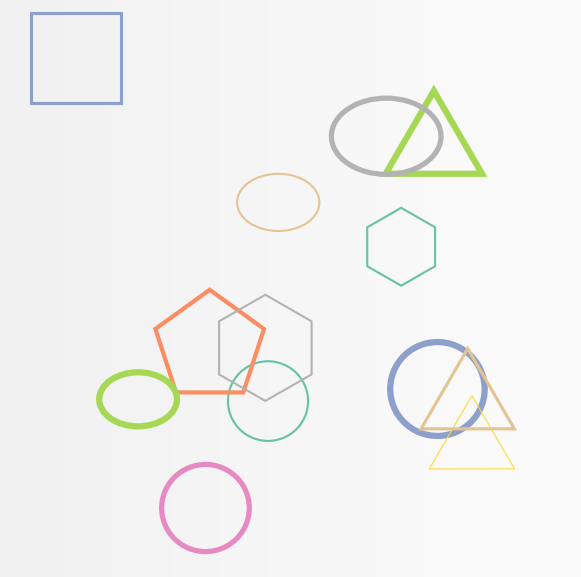[{"shape": "circle", "thickness": 1, "radius": 0.34, "center": [0.461, 0.305]}, {"shape": "hexagon", "thickness": 1, "radius": 0.34, "center": [0.69, 0.572]}, {"shape": "pentagon", "thickness": 2, "radius": 0.49, "center": [0.361, 0.399]}, {"shape": "square", "thickness": 1.5, "radius": 0.39, "center": [0.13, 0.899]}, {"shape": "circle", "thickness": 3, "radius": 0.41, "center": [0.753, 0.326]}, {"shape": "circle", "thickness": 2.5, "radius": 0.38, "center": [0.353, 0.119]}, {"shape": "triangle", "thickness": 3, "radius": 0.48, "center": [0.746, 0.746]}, {"shape": "oval", "thickness": 3, "radius": 0.33, "center": [0.238, 0.308]}, {"shape": "triangle", "thickness": 0.5, "radius": 0.42, "center": [0.812, 0.23]}, {"shape": "triangle", "thickness": 1.5, "radius": 0.46, "center": [0.805, 0.303]}, {"shape": "oval", "thickness": 1, "radius": 0.35, "center": [0.479, 0.649]}, {"shape": "oval", "thickness": 2.5, "radius": 0.47, "center": [0.664, 0.763]}, {"shape": "hexagon", "thickness": 1, "radius": 0.46, "center": [0.457, 0.397]}]